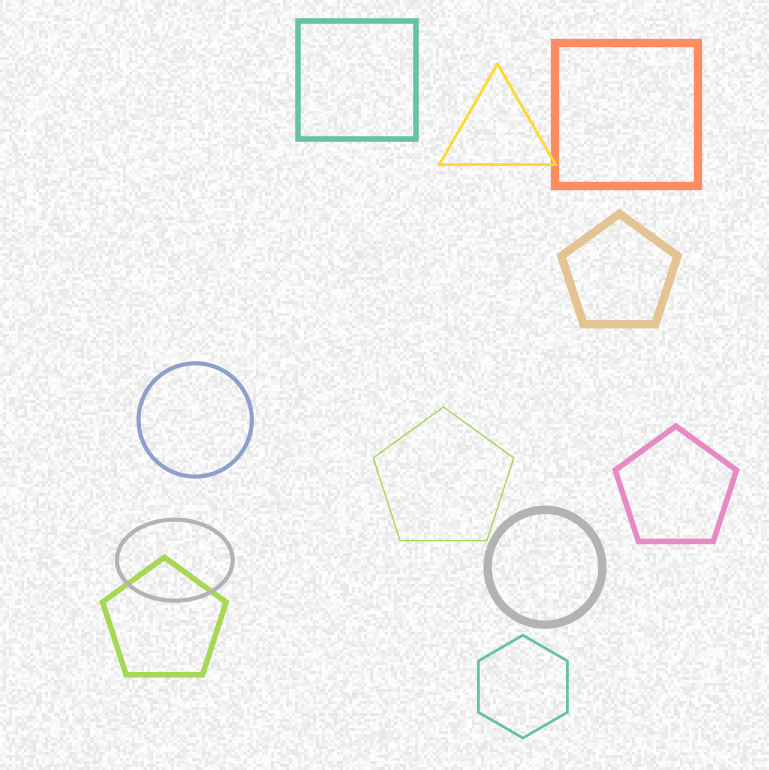[{"shape": "square", "thickness": 2, "radius": 0.38, "center": [0.463, 0.896]}, {"shape": "hexagon", "thickness": 1, "radius": 0.33, "center": [0.679, 0.108]}, {"shape": "square", "thickness": 3, "radius": 0.46, "center": [0.813, 0.851]}, {"shape": "circle", "thickness": 1.5, "radius": 0.37, "center": [0.253, 0.455]}, {"shape": "pentagon", "thickness": 2, "radius": 0.41, "center": [0.878, 0.364]}, {"shape": "pentagon", "thickness": 0.5, "radius": 0.48, "center": [0.576, 0.376]}, {"shape": "pentagon", "thickness": 2, "radius": 0.42, "center": [0.213, 0.192]}, {"shape": "triangle", "thickness": 1, "radius": 0.44, "center": [0.646, 0.83]}, {"shape": "pentagon", "thickness": 3, "radius": 0.4, "center": [0.804, 0.643]}, {"shape": "oval", "thickness": 1.5, "radius": 0.38, "center": [0.227, 0.273]}, {"shape": "circle", "thickness": 3, "radius": 0.37, "center": [0.708, 0.263]}]